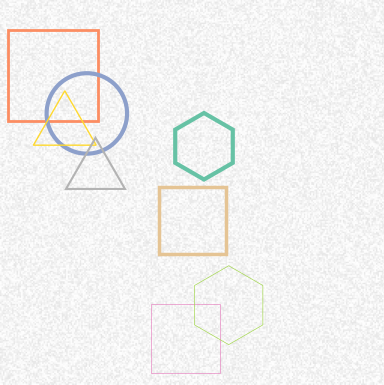[{"shape": "hexagon", "thickness": 3, "radius": 0.43, "center": [0.53, 0.62]}, {"shape": "square", "thickness": 2, "radius": 0.59, "center": [0.138, 0.804]}, {"shape": "circle", "thickness": 3, "radius": 0.52, "center": [0.226, 0.705]}, {"shape": "square", "thickness": 0.5, "radius": 0.45, "center": [0.482, 0.12]}, {"shape": "hexagon", "thickness": 0.5, "radius": 0.51, "center": [0.594, 0.207]}, {"shape": "triangle", "thickness": 1, "radius": 0.47, "center": [0.168, 0.67]}, {"shape": "square", "thickness": 2.5, "radius": 0.43, "center": [0.499, 0.428]}, {"shape": "triangle", "thickness": 1.5, "radius": 0.44, "center": [0.248, 0.553]}]